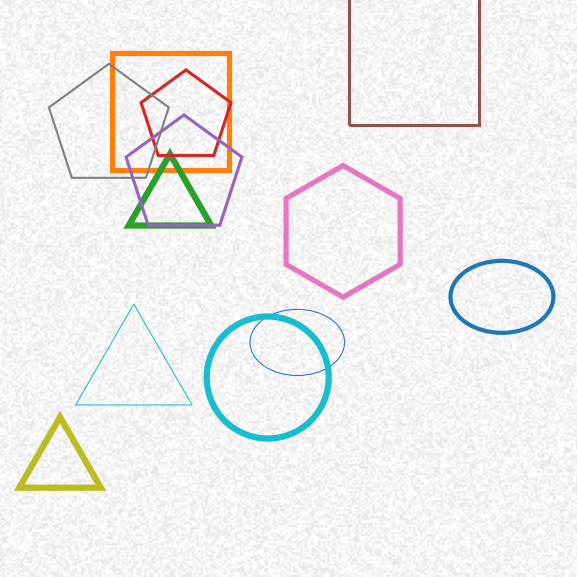[{"shape": "oval", "thickness": 0.5, "radius": 0.41, "center": [0.515, 0.406]}, {"shape": "oval", "thickness": 2, "radius": 0.45, "center": [0.869, 0.485]}, {"shape": "square", "thickness": 2.5, "radius": 0.51, "center": [0.296, 0.806]}, {"shape": "triangle", "thickness": 3, "radius": 0.41, "center": [0.294, 0.65]}, {"shape": "pentagon", "thickness": 1.5, "radius": 0.41, "center": [0.322, 0.796]}, {"shape": "pentagon", "thickness": 1.5, "radius": 0.53, "center": [0.319, 0.695]}, {"shape": "square", "thickness": 1.5, "radius": 0.56, "center": [0.716, 0.895]}, {"shape": "hexagon", "thickness": 2.5, "radius": 0.57, "center": [0.594, 0.598]}, {"shape": "pentagon", "thickness": 1, "radius": 0.55, "center": [0.189, 0.779]}, {"shape": "triangle", "thickness": 3, "radius": 0.41, "center": [0.104, 0.195]}, {"shape": "triangle", "thickness": 0.5, "radius": 0.58, "center": [0.232, 0.356]}, {"shape": "circle", "thickness": 3, "radius": 0.53, "center": [0.464, 0.345]}]